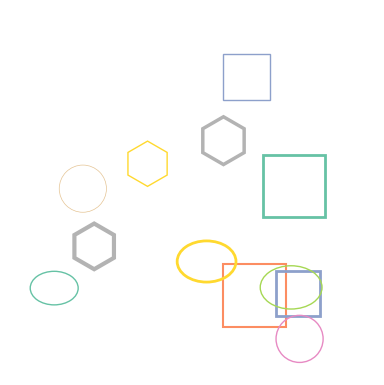[{"shape": "square", "thickness": 2, "radius": 0.4, "center": [0.763, 0.517]}, {"shape": "oval", "thickness": 1, "radius": 0.31, "center": [0.141, 0.252]}, {"shape": "square", "thickness": 1.5, "radius": 0.41, "center": [0.661, 0.233]}, {"shape": "square", "thickness": 2, "radius": 0.29, "center": [0.775, 0.238]}, {"shape": "square", "thickness": 1, "radius": 0.3, "center": [0.64, 0.8]}, {"shape": "circle", "thickness": 1, "radius": 0.31, "center": [0.778, 0.12]}, {"shape": "oval", "thickness": 1, "radius": 0.4, "center": [0.756, 0.254]}, {"shape": "hexagon", "thickness": 1, "radius": 0.29, "center": [0.383, 0.575]}, {"shape": "oval", "thickness": 2, "radius": 0.38, "center": [0.537, 0.321]}, {"shape": "circle", "thickness": 0.5, "radius": 0.31, "center": [0.215, 0.51]}, {"shape": "hexagon", "thickness": 2.5, "radius": 0.31, "center": [0.58, 0.635]}, {"shape": "hexagon", "thickness": 3, "radius": 0.3, "center": [0.245, 0.36]}]